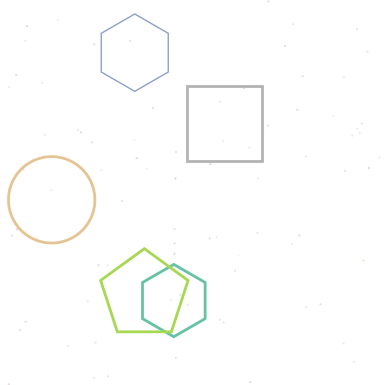[{"shape": "hexagon", "thickness": 2, "radius": 0.47, "center": [0.451, 0.219]}, {"shape": "hexagon", "thickness": 1, "radius": 0.5, "center": [0.35, 0.863]}, {"shape": "pentagon", "thickness": 2, "radius": 0.6, "center": [0.375, 0.235]}, {"shape": "circle", "thickness": 2, "radius": 0.56, "center": [0.134, 0.481]}, {"shape": "square", "thickness": 2, "radius": 0.49, "center": [0.583, 0.68]}]